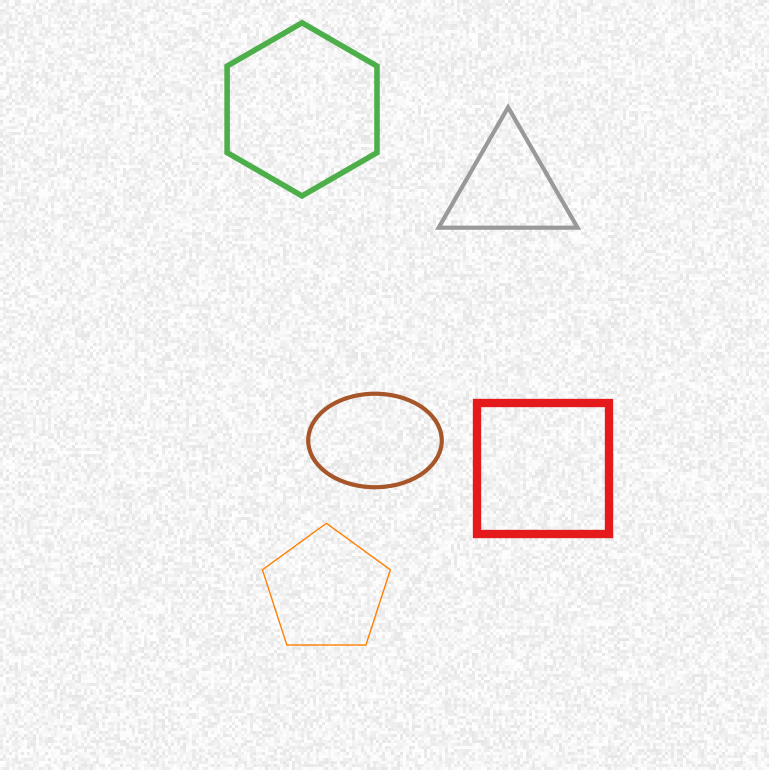[{"shape": "square", "thickness": 3, "radius": 0.43, "center": [0.706, 0.391]}, {"shape": "hexagon", "thickness": 2, "radius": 0.56, "center": [0.392, 0.858]}, {"shape": "pentagon", "thickness": 0.5, "radius": 0.44, "center": [0.424, 0.233]}, {"shape": "oval", "thickness": 1.5, "radius": 0.43, "center": [0.487, 0.428]}, {"shape": "triangle", "thickness": 1.5, "radius": 0.52, "center": [0.66, 0.756]}]